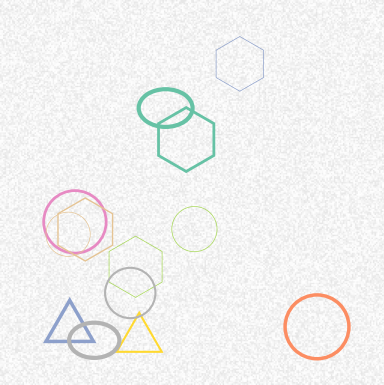[{"shape": "hexagon", "thickness": 2, "radius": 0.41, "center": [0.484, 0.638]}, {"shape": "oval", "thickness": 3, "radius": 0.35, "center": [0.43, 0.719]}, {"shape": "circle", "thickness": 2.5, "radius": 0.41, "center": [0.823, 0.151]}, {"shape": "triangle", "thickness": 2.5, "radius": 0.36, "center": [0.181, 0.149]}, {"shape": "hexagon", "thickness": 0.5, "radius": 0.36, "center": [0.623, 0.834]}, {"shape": "circle", "thickness": 2, "radius": 0.41, "center": [0.195, 0.424]}, {"shape": "circle", "thickness": 0.5, "radius": 0.29, "center": [0.505, 0.405]}, {"shape": "hexagon", "thickness": 0.5, "radius": 0.4, "center": [0.352, 0.307]}, {"shape": "triangle", "thickness": 1.5, "radius": 0.34, "center": [0.362, 0.12]}, {"shape": "hexagon", "thickness": 1, "radius": 0.41, "center": [0.221, 0.404]}, {"shape": "circle", "thickness": 0.5, "radius": 0.29, "center": [0.177, 0.392]}, {"shape": "circle", "thickness": 1.5, "radius": 0.33, "center": [0.338, 0.239]}, {"shape": "oval", "thickness": 3, "radius": 0.33, "center": [0.245, 0.116]}]